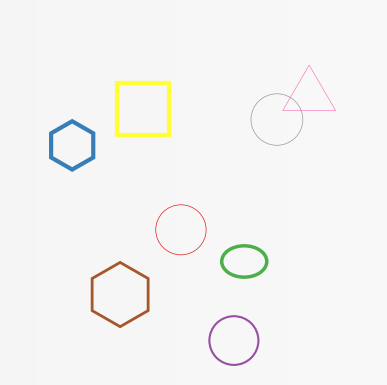[{"shape": "circle", "thickness": 0.5, "radius": 0.32, "center": [0.467, 0.403]}, {"shape": "hexagon", "thickness": 3, "radius": 0.31, "center": [0.186, 0.622]}, {"shape": "oval", "thickness": 2.5, "radius": 0.29, "center": [0.63, 0.321]}, {"shape": "circle", "thickness": 1.5, "radius": 0.32, "center": [0.604, 0.115]}, {"shape": "square", "thickness": 3, "radius": 0.34, "center": [0.37, 0.716]}, {"shape": "hexagon", "thickness": 2, "radius": 0.42, "center": [0.31, 0.235]}, {"shape": "triangle", "thickness": 0.5, "radius": 0.39, "center": [0.798, 0.752]}, {"shape": "circle", "thickness": 0.5, "radius": 0.33, "center": [0.715, 0.69]}]